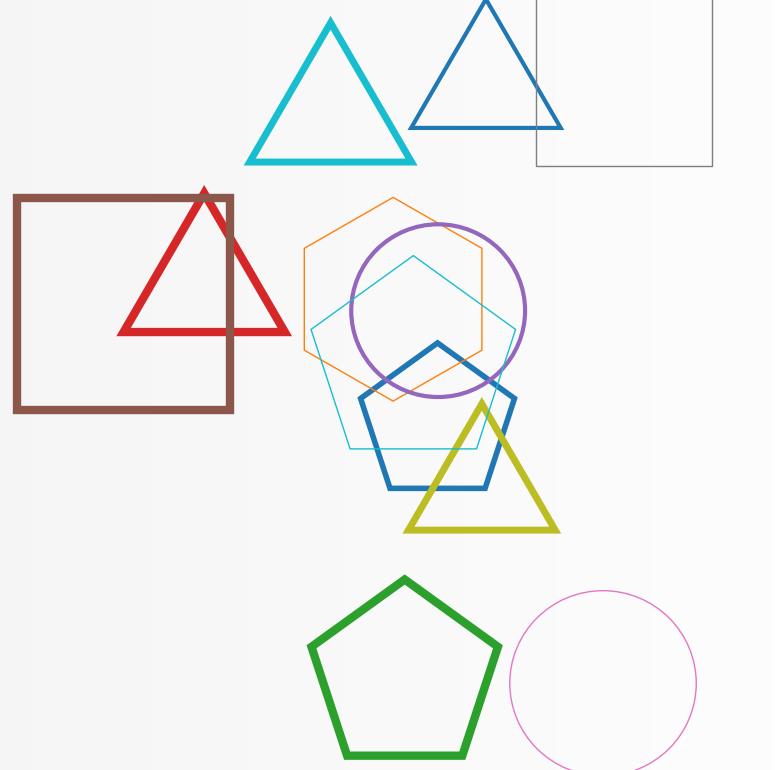[{"shape": "pentagon", "thickness": 2, "radius": 0.52, "center": [0.565, 0.45]}, {"shape": "triangle", "thickness": 1.5, "radius": 0.56, "center": [0.627, 0.89]}, {"shape": "hexagon", "thickness": 0.5, "radius": 0.66, "center": [0.507, 0.611]}, {"shape": "pentagon", "thickness": 3, "radius": 0.63, "center": [0.522, 0.121]}, {"shape": "triangle", "thickness": 3, "radius": 0.6, "center": [0.263, 0.629]}, {"shape": "circle", "thickness": 1.5, "radius": 0.56, "center": [0.565, 0.597]}, {"shape": "square", "thickness": 3, "radius": 0.69, "center": [0.159, 0.605]}, {"shape": "circle", "thickness": 0.5, "radius": 0.6, "center": [0.778, 0.113]}, {"shape": "square", "thickness": 0.5, "radius": 0.57, "center": [0.806, 0.899]}, {"shape": "triangle", "thickness": 2.5, "radius": 0.55, "center": [0.622, 0.366]}, {"shape": "triangle", "thickness": 2.5, "radius": 0.6, "center": [0.427, 0.85]}, {"shape": "pentagon", "thickness": 0.5, "radius": 0.69, "center": [0.533, 0.529]}]